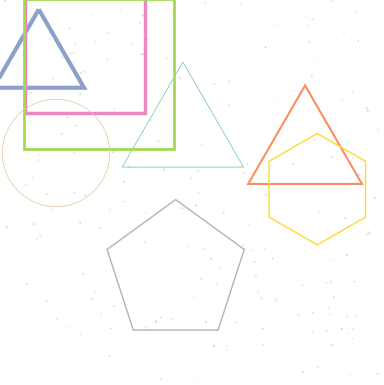[{"shape": "triangle", "thickness": 0.5, "radius": 0.91, "center": [0.475, 0.657]}, {"shape": "triangle", "thickness": 1.5, "radius": 0.85, "center": [0.792, 0.607]}, {"shape": "triangle", "thickness": 3, "radius": 0.68, "center": [0.101, 0.84]}, {"shape": "square", "thickness": 2.5, "radius": 0.78, "center": [0.221, 0.863]}, {"shape": "square", "thickness": 2, "radius": 0.97, "center": [0.257, 0.807]}, {"shape": "hexagon", "thickness": 1, "radius": 0.72, "center": [0.824, 0.509]}, {"shape": "circle", "thickness": 0.5, "radius": 0.7, "center": [0.146, 0.603]}, {"shape": "pentagon", "thickness": 1, "radius": 0.94, "center": [0.456, 0.294]}]